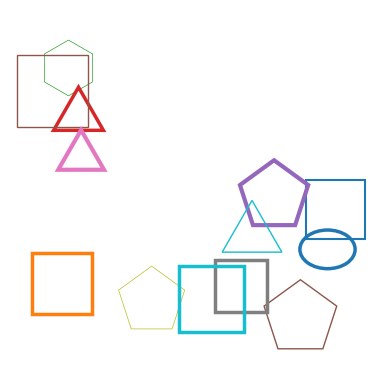[{"shape": "oval", "thickness": 2.5, "radius": 0.36, "center": [0.851, 0.352]}, {"shape": "square", "thickness": 1.5, "radius": 0.38, "center": [0.873, 0.457]}, {"shape": "square", "thickness": 2.5, "radius": 0.39, "center": [0.161, 0.263]}, {"shape": "hexagon", "thickness": 0.5, "radius": 0.36, "center": [0.178, 0.824]}, {"shape": "triangle", "thickness": 2.5, "radius": 0.37, "center": [0.204, 0.699]}, {"shape": "pentagon", "thickness": 3, "radius": 0.47, "center": [0.712, 0.491]}, {"shape": "square", "thickness": 1, "radius": 0.46, "center": [0.137, 0.764]}, {"shape": "pentagon", "thickness": 1, "radius": 0.5, "center": [0.78, 0.174]}, {"shape": "triangle", "thickness": 3, "radius": 0.34, "center": [0.211, 0.593]}, {"shape": "square", "thickness": 2.5, "radius": 0.34, "center": [0.626, 0.257]}, {"shape": "pentagon", "thickness": 0.5, "radius": 0.45, "center": [0.394, 0.219]}, {"shape": "square", "thickness": 2.5, "radius": 0.42, "center": [0.55, 0.224]}, {"shape": "triangle", "thickness": 1, "radius": 0.45, "center": [0.655, 0.39]}]